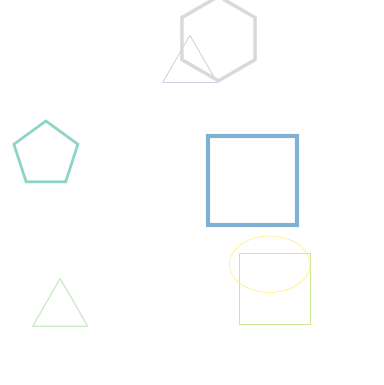[{"shape": "pentagon", "thickness": 2, "radius": 0.44, "center": [0.119, 0.598]}, {"shape": "triangle", "thickness": 0.5, "radius": 0.41, "center": [0.493, 0.827]}, {"shape": "square", "thickness": 3, "radius": 0.57, "center": [0.656, 0.531]}, {"shape": "square", "thickness": 0.5, "radius": 0.46, "center": [0.712, 0.25]}, {"shape": "hexagon", "thickness": 2.5, "radius": 0.55, "center": [0.567, 0.9]}, {"shape": "triangle", "thickness": 1, "radius": 0.41, "center": [0.156, 0.194]}, {"shape": "oval", "thickness": 0.5, "radius": 0.52, "center": [0.7, 0.314]}]